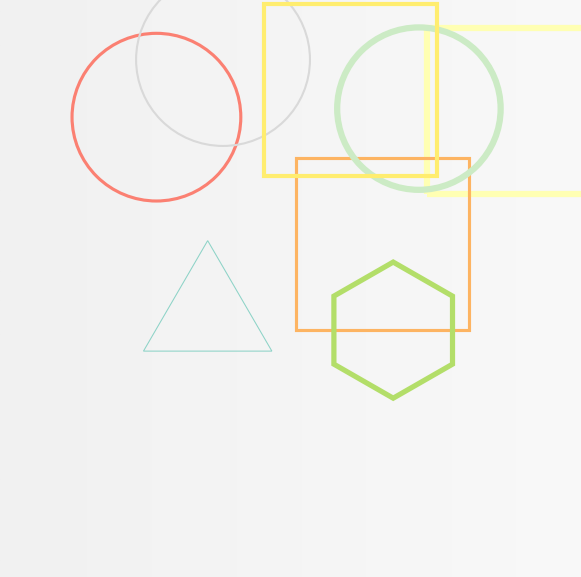[{"shape": "triangle", "thickness": 0.5, "radius": 0.64, "center": [0.357, 0.455]}, {"shape": "square", "thickness": 3, "radius": 0.72, "center": [0.877, 0.808]}, {"shape": "circle", "thickness": 1.5, "radius": 0.73, "center": [0.269, 0.796]}, {"shape": "square", "thickness": 1.5, "radius": 0.74, "center": [0.658, 0.576]}, {"shape": "hexagon", "thickness": 2.5, "radius": 0.59, "center": [0.676, 0.427]}, {"shape": "circle", "thickness": 1, "radius": 0.75, "center": [0.384, 0.896]}, {"shape": "circle", "thickness": 3, "radius": 0.7, "center": [0.721, 0.811]}, {"shape": "square", "thickness": 2, "radius": 0.74, "center": [0.603, 0.843]}]